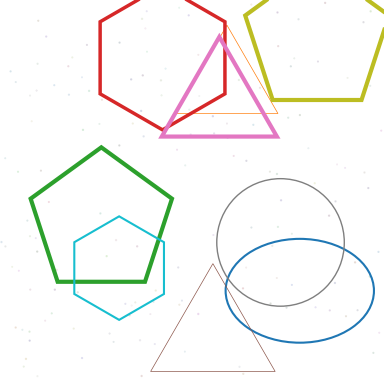[{"shape": "oval", "thickness": 1.5, "radius": 0.96, "center": [0.779, 0.245]}, {"shape": "triangle", "thickness": 0.5, "radius": 0.77, "center": [0.589, 0.782]}, {"shape": "pentagon", "thickness": 3, "radius": 0.97, "center": [0.263, 0.424]}, {"shape": "hexagon", "thickness": 2.5, "radius": 0.94, "center": [0.422, 0.85]}, {"shape": "triangle", "thickness": 0.5, "radius": 0.93, "center": [0.553, 0.128]}, {"shape": "triangle", "thickness": 3, "radius": 0.86, "center": [0.57, 0.732]}, {"shape": "circle", "thickness": 1, "radius": 0.83, "center": [0.729, 0.37]}, {"shape": "pentagon", "thickness": 3, "radius": 0.98, "center": [0.824, 0.899]}, {"shape": "hexagon", "thickness": 1.5, "radius": 0.67, "center": [0.309, 0.304]}]